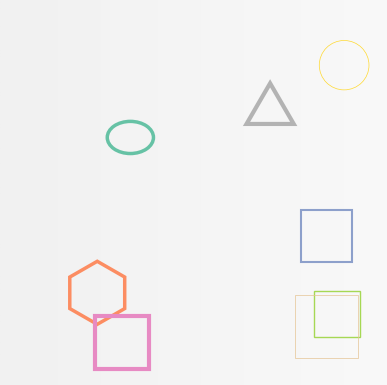[{"shape": "oval", "thickness": 2.5, "radius": 0.3, "center": [0.336, 0.643]}, {"shape": "hexagon", "thickness": 2.5, "radius": 0.41, "center": [0.251, 0.239]}, {"shape": "square", "thickness": 1.5, "radius": 0.33, "center": [0.843, 0.387]}, {"shape": "square", "thickness": 3, "radius": 0.35, "center": [0.314, 0.11]}, {"shape": "square", "thickness": 1, "radius": 0.3, "center": [0.87, 0.185]}, {"shape": "circle", "thickness": 0.5, "radius": 0.32, "center": [0.888, 0.831]}, {"shape": "square", "thickness": 0.5, "radius": 0.41, "center": [0.844, 0.152]}, {"shape": "triangle", "thickness": 3, "radius": 0.35, "center": [0.697, 0.713]}]